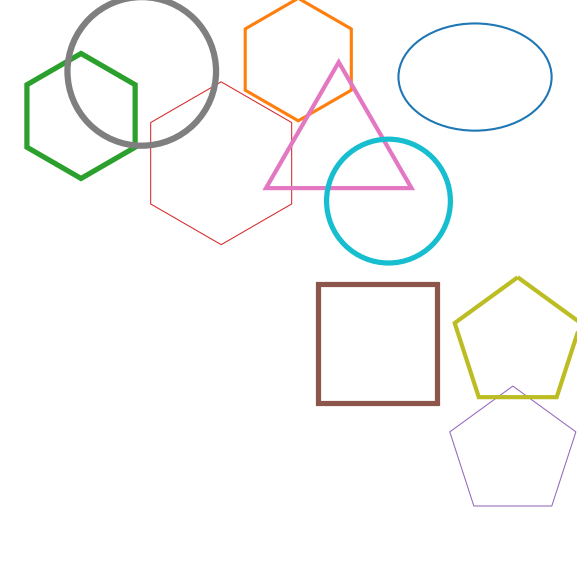[{"shape": "oval", "thickness": 1, "radius": 0.66, "center": [0.823, 0.866]}, {"shape": "hexagon", "thickness": 1.5, "radius": 0.53, "center": [0.516, 0.896]}, {"shape": "hexagon", "thickness": 2.5, "radius": 0.54, "center": [0.14, 0.798]}, {"shape": "hexagon", "thickness": 0.5, "radius": 0.7, "center": [0.383, 0.716]}, {"shape": "pentagon", "thickness": 0.5, "radius": 0.57, "center": [0.888, 0.216]}, {"shape": "square", "thickness": 2.5, "radius": 0.51, "center": [0.654, 0.404]}, {"shape": "triangle", "thickness": 2, "radius": 0.73, "center": [0.587, 0.746]}, {"shape": "circle", "thickness": 3, "radius": 0.64, "center": [0.245, 0.876]}, {"shape": "pentagon", "thickness": 2, "radius": 0.57, "center": [0.896, 0.404]}, {"shape": "circle", "thickness": 2.5, "radius": 0.54, "center": [0.673, 0.651]}]